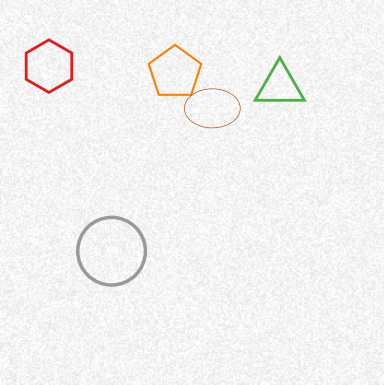[{"shape": "hexagon", "thickness": 2, "radius": 0.34, "center": [0.127, 0.828]}, {"shape": "triangle", "thickness": 2, "radius": 0.37, "center": [0.727, 0.776]}, {"shape": "pentagon", "thickness": 1.5, "radius": 0.36, "center": [0.454, 0.812]}, {"shape": "oval", "thickness": 0.5, "radius": 0.36, "center": [0.552, 0.719]}, {"shape": "circle", "thickness": 2.5, "radius": 0.44, "center": [0.29, 0.348]}]